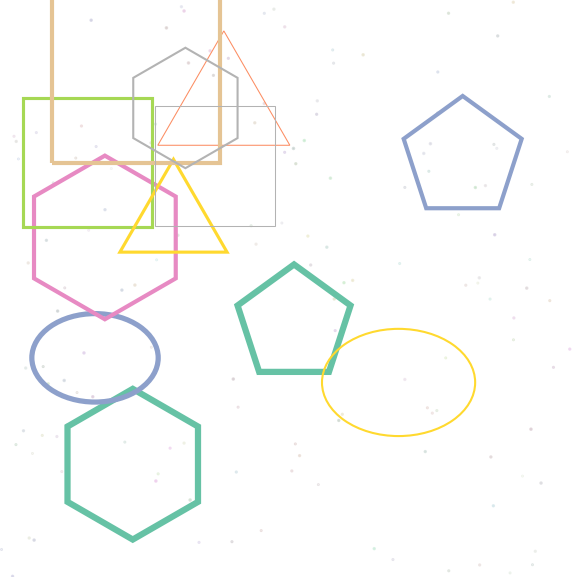[{"shape": "pentagon", "thickness": 3, "radius": 0.51, "center": [0.509, 0.438]}, {"shape": "hexagon", "thickness": 3, "radius": 0.65, "center": [0.23, 0.195]}, {"shape": "triangle", "thickness": 0.5, "radius": 0.66, "center": [0.388, 0.814]}, {"shape": "pentagon", "thickness": 2, "radius": 0.54, "center": [0.801, 0.725]}, {"shape": "oval", "thickness": 2.5, "radius": 0.55, "center": [0.165, 0.38]}, {"shape": "hexagon", "thickness": 2, "radius": 0.71, "center": [0.182, 0.588]}, {"shape": "square", "thickness": 1.5, "radius": 0.56, "center": [0.152, 0.718]}, {"shape": "triangle", "thickness": 1.5, "radius": 0.54, "center": [0.3, 0.616]}, {"shape": "oval", "thickness": 1, "radius": 0.66, "center": [0.69, 0.337]}, {"shape": "square", "thickness": 2, "radius": 0.73, "center": [0.236, 0.863]}, {"shape": "hexagon", "thickness": 1, "radius": 0.52, "center": [0.321, 0.812]}, {"shape": "square", "thickness": 0.5, "radius": 0.52, "center": [0.372, 0.711]}]